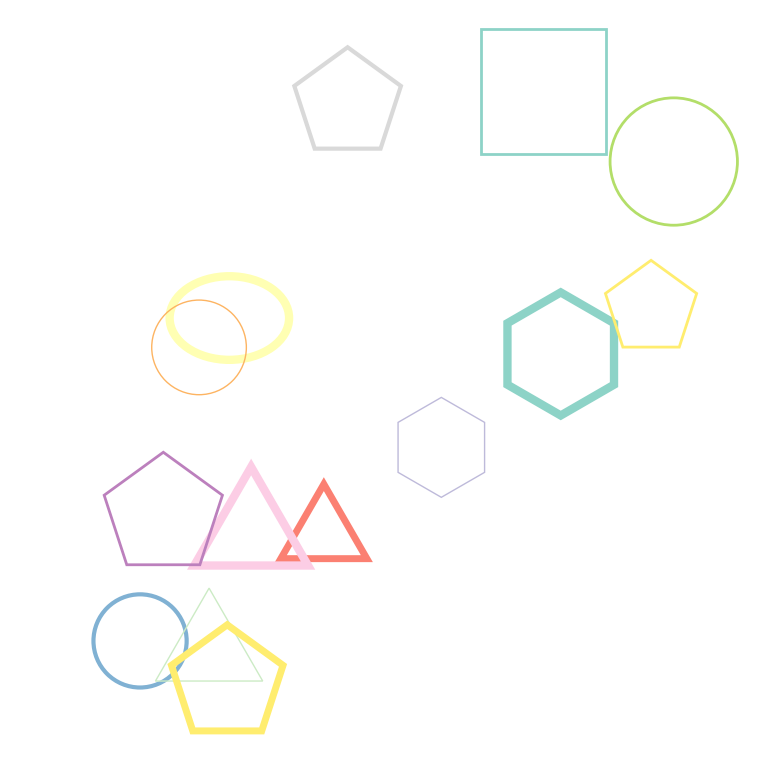[{"shape": "hexagon", "thickness": 3, "radius": 0.4, "center": [0.728, 0.54]}, {"shape": "square", "thickness": 1, "radius": 0.41, "center": [0.705, 0.881]}, {"shape": "oval", "thickness": 3, "radius": 0.39, "center": [0.298, 0.587]}, {"shape": "hexagon", "thickness": 0.5, "radius": 0.32, "center": [0.573, 0.419]}, {"shape": "triangle", "thickness": 2.5, "radius": 0.32, "center": [0.421, 0.307]}, {"shape": "circle", "thickness": 1.5, "radius": 0.3, "center": [0.182, 0.168]}, {"shape": "circle", "thickness": 0.5, "radius": 0.31, "center": [0.258, 0.549]}, {"shape": "circle", "thickness": 1, "radius": 0.41, "center": [0.875, 0.79]}, {"shape": "triangle", "thickness": 3, "radius": 0.43, "center": [0.326, 0.308]}, {"shape": "pentagon", "thickness": 1.5, "radius": 0.36, "center": [0.451, 0.866]}, {"shape": "pentagon", "thickness": 1, "radius": 0.4, "center": [0.212, 0.332]}, {"shape": "triangle", "thickness": 0.5, "radius": 0.4, "center": [0.272, 0.156]}, {"shape": "pentagon", "thickness": 1, "radius": 0.31, "center": [0.846, 0.6]}, {"shape": "pentagon", "thickness": 2.5, "radius": 0.38, "center": [0.295, 0.112]}]